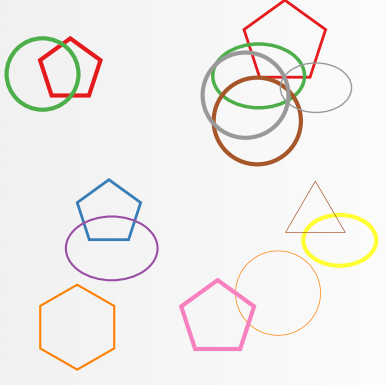[{"shape": "pentagon", "thickness": 3, "radius": 0.41, "center": [0.181, 0.818]}, {"shape": "pentagon", "thickness": 2, "radius": 0.55, "center": [0.735, 0.889]}, {"shape": "pentagon", "thickness": 2, "radius": 0.43, "center": [0.281, 0.447]}, {"shape": "oval", "thickness": 2.5, "radius": 0.59, "center": [0.668, 0.803]}, {"shape": "circle", "thickness": 3, "radius": 0.46, "center": [0.11, 0.808]}, {"shape": "oval", "thickness": 1.5, "radius": 0.59, "center": [0.288, 0.355]}, {"shape": "circle", "thickness": 0.5, "radius": 0.55, "center": [0.718, 0.239]}, {"shape": "hexagon", "thickness": 1.5, "radius": 0.55, "center": [0.199, 0.15]}, {"shape": "oval", "thickness": 3, "radius": 0.47, "center": [0.877, 0.376]}, {"shape": "circle", "thickness": 3, "radius": 0.56, "center": [0.664, 0.686]}, {"shape": "triangle", "thickness": 0.5, "radius": 0.45, "center": [0.814, 0.441]}, {"shape": "pentagon", "thickness": 3, "radius": 0.49, "center": [0.562, 0.173]}, {"shape": "oval", "thickness": 1, "radius": 0.46, "center": [0.815, 0.772]}, {"shape": "circle", "thickness": 3, "radius": 0.55, "center": [0.634, 0.753]}]